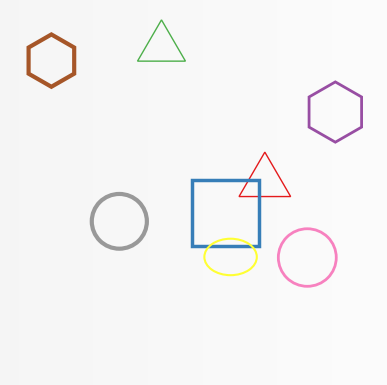[{"shape": "triangle", "thickness": 1, "radius": 0.38, "center": [0.683, 0.528]}, {"shape": "square", "thickness": 2.5, "radius": 0.43, "center": [0.583, 0.446]}, {"shape": "triangle", "thickness": 1, "radius": 0.36, "center": [0.417, 0.877]}, {"shape": "hexagon", "thickness": 2, "radius": 0.39, "center": [0.865, 0.709]}, {"shape": "oval", "thickness": 1.5, "radius": 0.34, "center": [0.595, 0.333]}, {"shape": "hexagon", "thickness": 3, "radius": 0.34, "center": [0.133, 0.843]}, {"shape": "circle", "thickness": 2, "radius": 0.37, "center": [0.793, 0.331]}, {"shape": "circle", "thickness": 3, "radius": 0.36, "center": [0.308, 0.425]}]